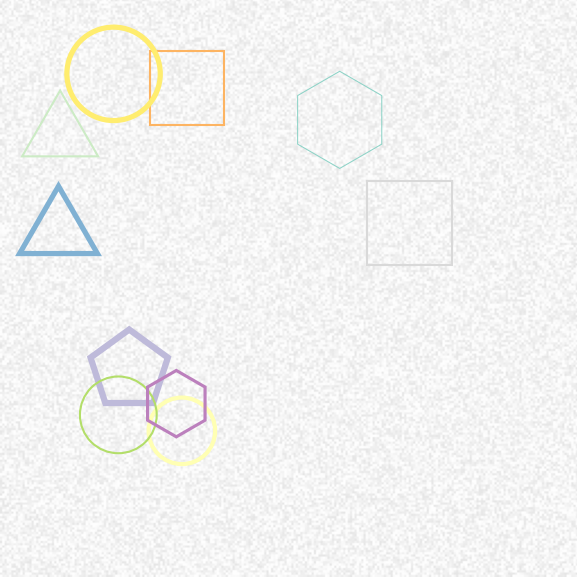[{"shape": "hexagon", "thickness": 0.5, "radius": 0.42, "center": [0.588, 0.792]}, {"shape": "circle", "thickness": 2, "radius": 0.29, "center": [0.315, 0.253]}, {"shape": "pentagon", "thickness": 3, "radius": 0.35, "center": [0.224, 0.358]}, {"shape": "triangle", "thickness": 2.5, "radius": 0.39, "center": [0.101, 0.599]}, {"shape": "square", "thickness": 1, "radius": 0.32, "center": [0.324, 0.846]}, {"shape": "circle", "thickness": 1, "radius": 0.33, "center": [0.205, 0.281]}, {"shape": "square", "thickness": 1, "radius": 0.36, "center": [0.709, 0.613]}, {"shape": "hexagon", "thickness": 1.5, "radius": 0.29, "center": [0.305, 0.3]}, {"shape": "triangle", "thickness": 1, "radius": 0.38, "center": [0.104, 0.766]}, {"shape": "circle", "thickness": 2.5, "radius": 0.4, "center": [0.197, 0.871]}]